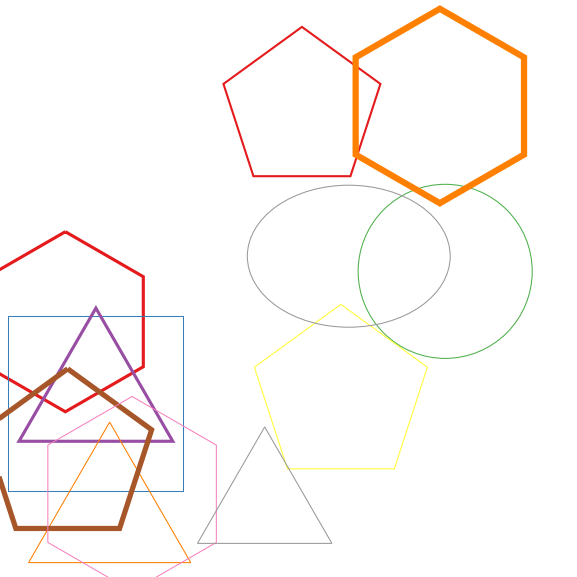[{"shape": "hexagon", "thickness": 1.5, "radius": 0.78, "center": [0.113, 0.442]}, {"shape": "pentagon", "thickness": 1, "radius": 0.71, "center": [0.523, 0.81]}, {"shape": "square", "thickness": 0.5, "radius": 0.76, "center": [0.165, 0.3]}, {"shape": "circle", "thickness": 0.5, "radius": 0.75, "center": [0.771, 0.529]}, {"shape": "triangle", "thickness": 1.5, "radius": 0.77, "center": [0.166, 0.312]}, {"shape": "triangle", "thickness": 0.5, "radius": 0.81, "center": [0.19, 0.106]}, {"shape": "hexagon", "thickness": 3, "radius": 0.84, "center": [0.762, 0.816]}, {"shape": "pentagon", "thickness": 0.5, "radius": 0.79, "center": [0.59, 0.315]}, {"shape": "pentagon", "thickness": 2.5, "radius": 0.76, "center": [0.117, 0.208]}, {"shape": "hexagon", "thickness": 0.5, "radius": 0.84, "center": [0.229, 0.144]}, {"shape": "oval", "thickness": 0.5, "radius": 0.88, "center": [0.604, 0.555]}, {"shape": "triangle", "thickness": 0.5, "radius": 0.67, "center": [0.458, 0.125]}]